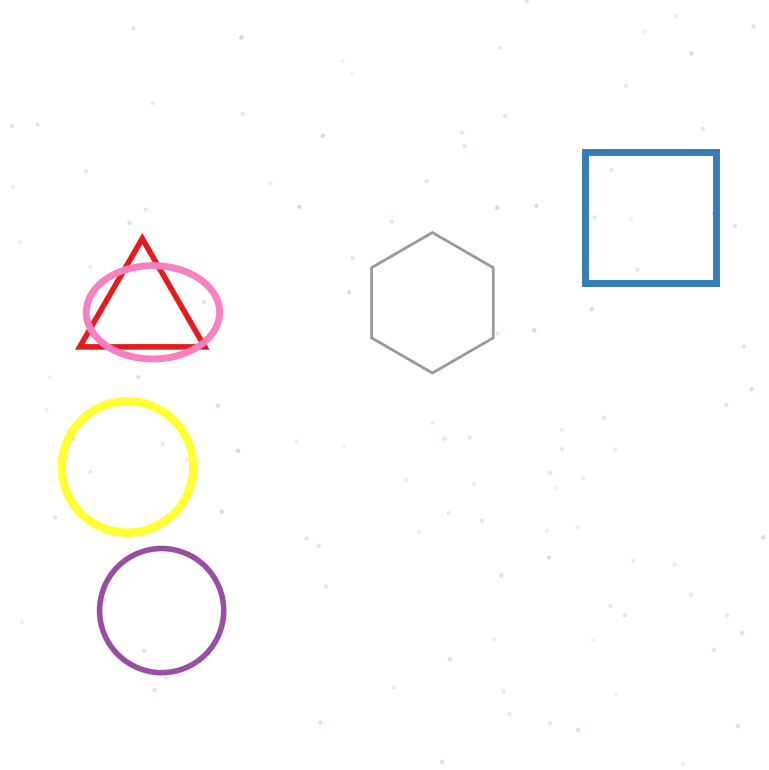[{"shape": "triangle", "thickness": 2, "radius": 0.47, "center": [0.185, 0.596]}, {"shape": "square", "thickness": 2.5, "radius": 0.43, "center": [0.845, 0.718]}, {"shape": "circle", "thickness": 2, "radius": 0.4, "center": [0.21, 0.207]}, {"shape": "circle", "thickness": 3, "radius": 0.43, "center": [0.166, 0.394]}, {"shape": "oval", "thickness": 2.5, "radius": 0.43, "center": [0.199, 0.594]}, {"shape": "hexagon", "thickness": 1, "radius": 0.46, "center": [0.562, 0.607]}]